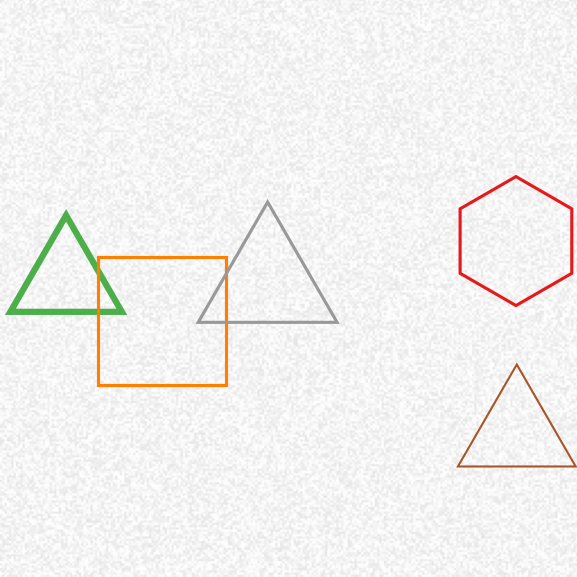[{"shape": "hexagon", "thickness": 1.5, "radius": 0.56, "center": [0.893, 0.582]}, {"shape": "triangle", "thickness": 3, "radius": 0.56, "center": [0.114, 0.515]}, {"shape": "square", "thickness": 1.5, "radius": 0.55, "center": [0.281, 0.444]}, {"shape": "triangle", "thickness": 1, "radius": 0.59, "center": [0.895, 0.25]}, {"shape": "triangle", "thickness": 1.5, "radius": 0.69, "center": [0.463, 0.51]}]